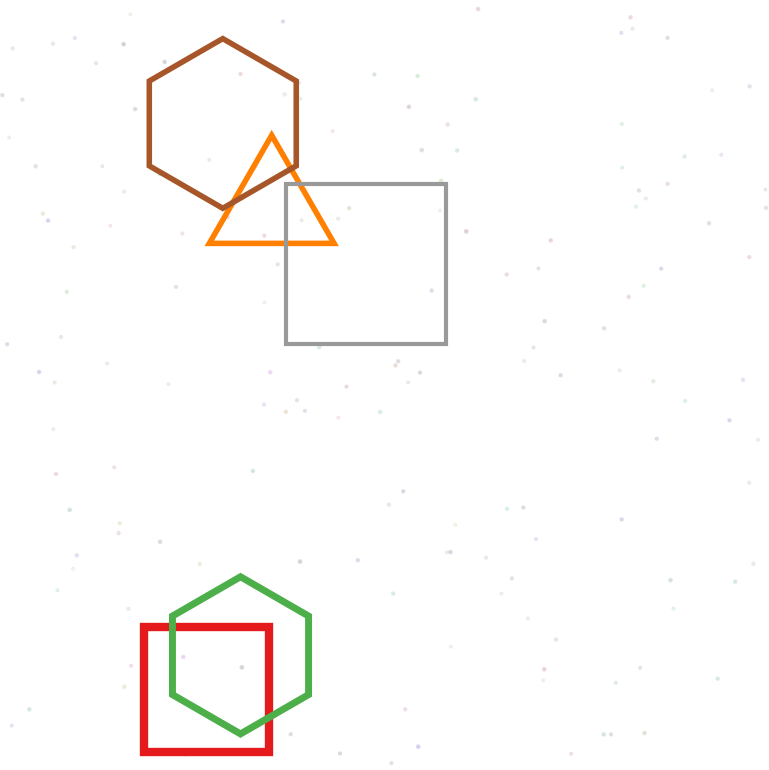[{"shape": "square", "thickness": 3, "radius": 0.41, "center": [0.268, 0.105]}, {"shape": "hexagon", "thickness": 2.5, "radius": 0.51, "center": [0.312, 0.149]}, {"shape": "triangle", "thickness": 2, "radius": 0.47, "center": [0.353, 0.731]}, {"shape": "hexagon", "thickness": 2, "radius": 0.55, "center": [0.289, 0.84]}, {"shape": "square", "thickness": 1.5, "radius": 0.52, "center": [0.475, 0.657]}]